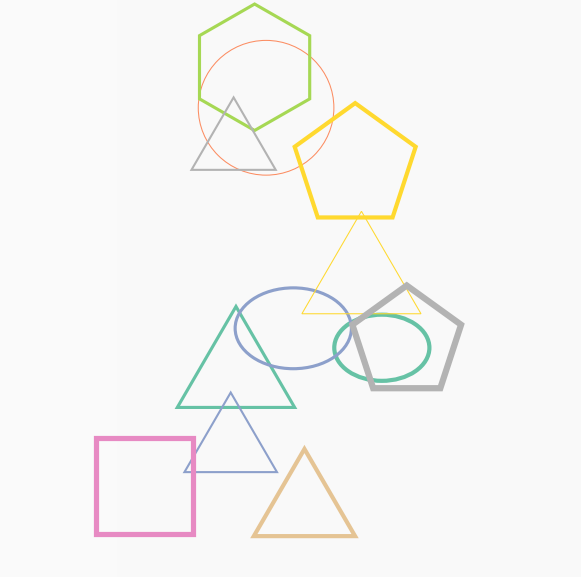[{"shape": "triangle", "thickness": 1.5, "radius": 0.58, "center": [0.406, 0.352]}, {"shape": "oval", "thickness": 2, "radius": 0.41, "center": [0.657, 0.397]}, {"shape": "circle", "thickness": 0.5, "radius": 0.58, "center": [0.458, 0.813]}, {"shape": "triangle", "thickness": 1, "radius": 0.46, "center": [0.397, 0.228]}, {"shape": "oval", "thickness": 1.5, "radius": 0.5, "center": [0.505, 0.431]}, {"shape": "square", "thickness": 2.5, "radius": 0.42, "center": [0.248, 0.158]}, {"shape": "hexagon", "thickness": 1.5, "radius": 0.55, "center": [0.438, 0.883]}, {"shape": "pentagon", "thickness": 2, "radius": 0.55, "center": [0.611, 0.711]}, {"shape": "triangle", "thickness": 0.5, "radius": 0.59, "center": [0.622, 0.515]}, {"shape": "triangle", "thickness": 2, "radius": 0.5, "center": [0.524, 0.121]}, {"shape": "triangle", "thickness": 1, "radius": 0.42, "center": [0.402, 0.747]}, {"shape": "pentagon", "thickness": 3, "radius": 0.49, "center": [0.7, 0.406]}]